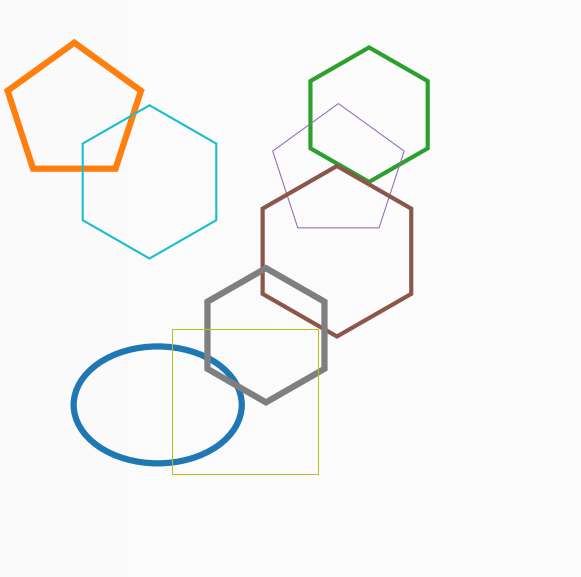[{"shape": "oval", "thickness": 3, "radius": 0.72, "center": [0.271, 0.298]}, {"shape": "pentagon", "thickness": 3, "radius": 0.6, "center": [0.128, 0.805]}, {"shape": "hexagon", "thickness": 2, "radius": 0.58, "center": [0.635, 0.801]}, {"shape": "pentagon", "thickness": 0.5, "radius": 0.59, "center": [0.582, 0.701]}, {"shape": "hexagon", "thickness": 2, "radius": 0.74, "center": [0.58, 0.564]}, {"shape": "hexagon", "thickness": 3, "radius": 0.58, "center": [0.458, 0.419]}, {"shape": "square", "thickness": 0.5, "radius": 0.63, "center": [0.422, 0.304]}, {"shape": "hexagon", "thickness": 1, "radius": 0.66, "center": [0.257, 0.684]}]